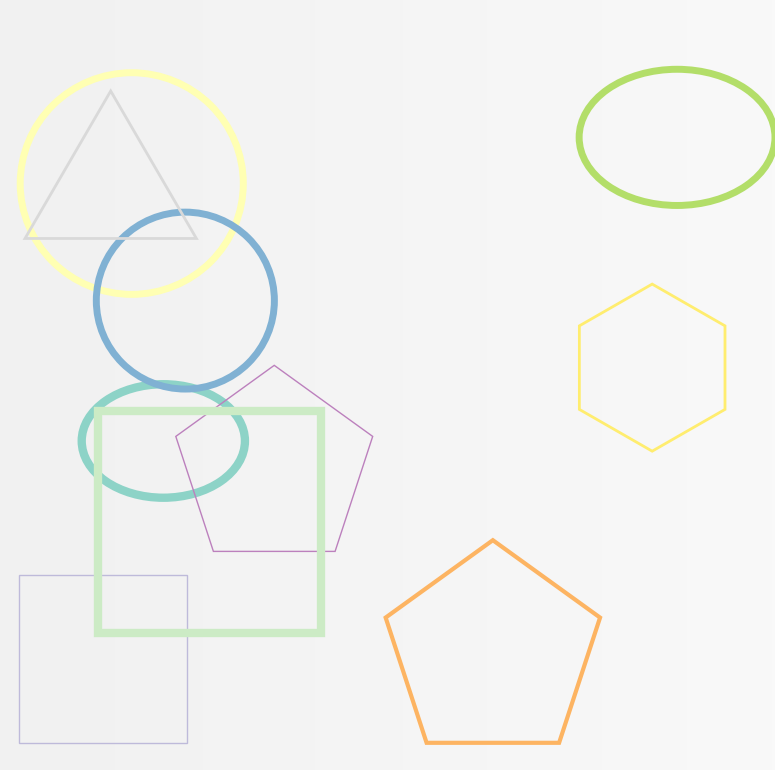[{"shape": "oval", "thickness": 3, "radius": 0.53, "center": [0.211, 0.427]}, {"shape": "circle", "thickness": 2.5, "radius": 0.72, "center": [0.17, 0.762]}, {"shape": "square", "thickness": 0.5, "radius": 0.54, "center": [0.133, 0.144]}, {"shape": "circle", "thickness": 2.5, "radius": 0.57, "center": [0.239, 0.61]}, {"shape": "pentagon", "thickness": 1.5, "radius": 0.73, "center": [0.636, 0.153]}, {"shape": "oval", "thickness": 2.5, "radius": 0.63, "center": [0.874, 0.822]}, {"shape": "triangle", "thickness": 1, "radius": 0.64, "center": [0.143, 0.754]}, {"shape": "pentagon", "thickness": 0.5, "radius": 0.67, "center": [0.354, 0.392]}, {"shape": "square", "thickness": 3, "radius": 0.72, "center": [0.27, 0.322]}, {"shape": "hexagon", "thickness": 1, "radius": 0.54, "center": [0.842, 0.523]}]